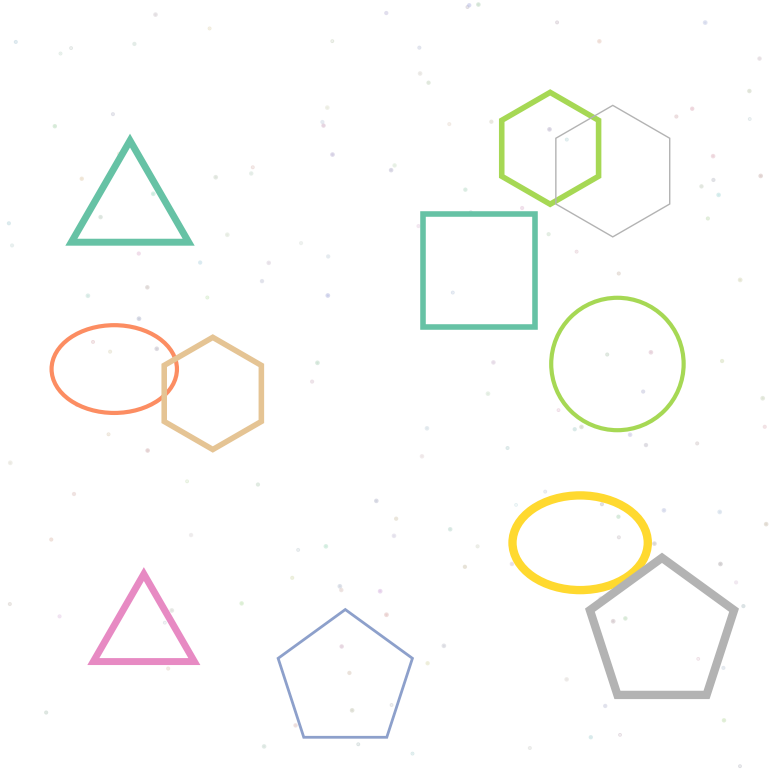[{"shape": "square", "thickness": 2, "radius": 0.36, "center": [0.622, 0.649]}, {"shape": "triangle", "thickness": 2.5, "radius": 0.44, "center": [0.169, 0.729]}, {"shape": "oval", "thickness": 1.5, "radius": 0.41, "center": [0.148, 0.521]}, {"shape": "pentagon", "thickness": 1, "radius": 0.46, "center": [0.448, 0.117]}, {"shape": "triangle", "thickness": 2.5, "radius": 0.38, "center": [0.187, 0.179]}, {"shape": "hexagon", "thickness": 2, "radius": 0.36, "center": [0.714, 0.807]}, {"shape": "circle", "thickness": 1.5, "radius": 0.43, "center": [0.802, 0.527]}, {"shape": "oval", "thickness": 3, "radius": 0.44, "center": [0.753, 0.295]}, {"shape": "hexagon", "thickness": 2, "radius": 0.36, "center": [0.276, 0.489]}, {"shape": "pentagon", "thickness": 3, "radius": 0.49, "center": [0.86, 0.177]}, {"shape": "hexagon", "thickness": 0.5, "radius": 0.43, "center": [0.796, 0.778]}]